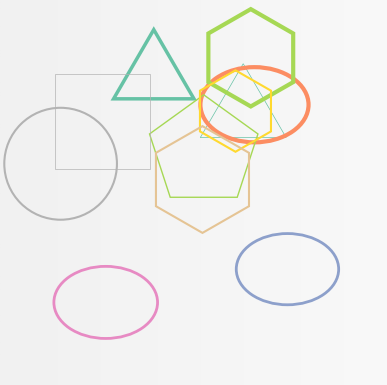[{"shape": "triangle", "thickness": 2.5, "radius": 0.6, "center": [0.397, 0.803]}, {"shape": "triangle", "thickness": 0.5, "radius": 0.64, "center": [0.628, 0.707]}, {"shape": "oval", "thickness": 3, "radius": 0.7, "center": [0.657, 0.728]}, {"shape": "oval", "thickness": 2, "radius": 0.66, "center": [0.742, 0.301]}, {"shape": "oval", "thickness": 2, "radius": 0.67, "center": [0.273, 0.215]}, {"shape": "hexagon", "thickness": 3, "radius": 0.63, "center": [0.647, 0.85]}, {"shape": "pentagon", "thickness": 1, "radius": 0.74, "center": [0.526, 0.607]}, {"shape": "hexagon", "thickness": 1.5, "radius": 0.53, "center": [0.608, 0.712]}, {"shape": "hexagon", "thickness": 1.5, "radius": 0.69, "center": [0.522, 0.534]}, {"shape": "circle", "thickness": 1.5, "radius": 0.73, "center": [0.156, 0.575]}, {"shape": "square", "thickness": 0.5, "radius": 0.61, "center": [0.265, 0.684]}]